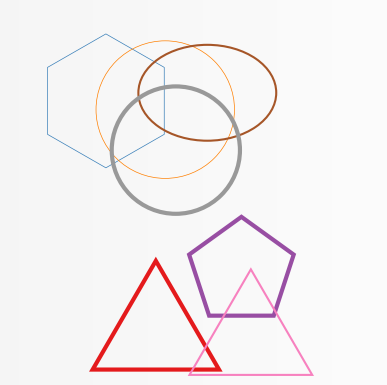[{"shape": "triangle", "thickness": 3, "radius": 0.94, "center": [0.402, 0.134]}, {"shape": "hexagon", "thickness": 0.5, "radius": 0.87, "center": [0.273, 0.738]}, {"shape": "pentagon", "thickness": 3, "radius": 0.71, "center": [0.623, 0.295]}, {"shape": "circle", "thickness": 0.5, "radius": 0.89, "center": [0.426, 0.715]}, {"shape": "oval", "thickness": 1.5, "radius": 0.89, "center": [0.535, 0.759]}, {"shape": "triangle", "thickness": 1.5, "radius": 0.91, "center": [0.647, 0.118]}, {"shape": "circle", "thickness": 3, "radius": 0.83, "center": [0.454, 0.61]}]